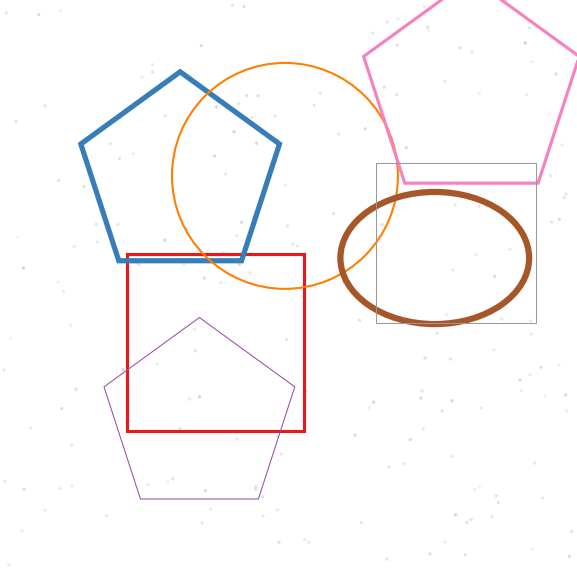[{"shape": "square", "thickness": 1.5, "radius": 0.77, "center": [0.372, 0.406]}, {"shape": "pentagon", "thickness": 2.5, "radius": 0.9, "center": [0.312, 0.694]}, {"shape": "pentagon", "thickness": 0.5, "radius": 0.87, "center": [0.345, 0.276]}, {"shape": "circle", "thickness": 1, "radius": 0.98, "center": [0.493, 0.695]}, {"shape": "oval", "thickness": 3, "radius": 0.82, "center": [0.753, 0.552]}, {"shape": "pentagon", "thickness": 1.5, "radius": 0.98, "center": [0.816, 0.841]}, {"shape": "square", "thickness": 0.5, "radius": 0.69, "center": [0.789, 0.579]}]